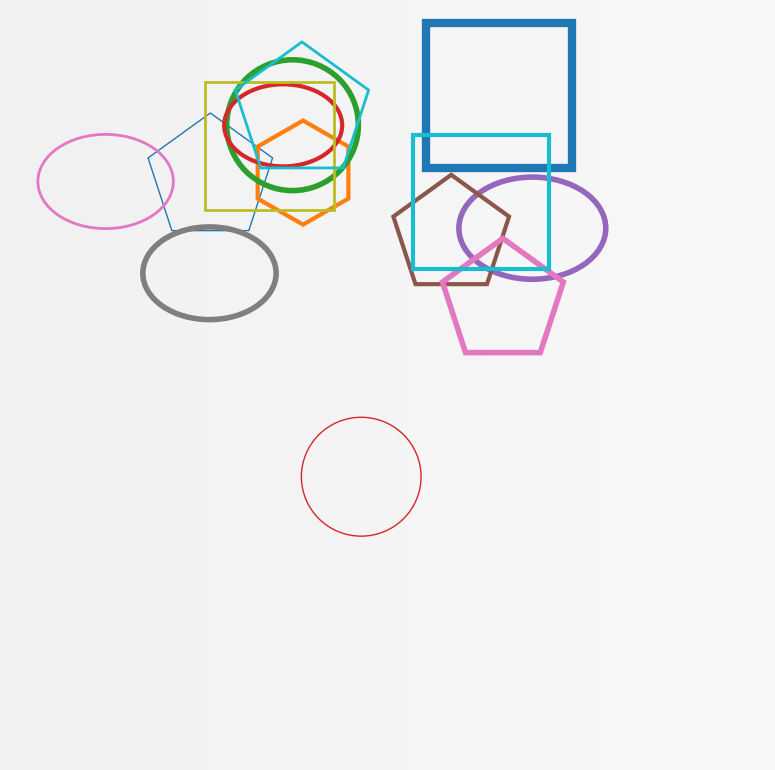[{"shape": "pentagon", "thickness": 0.5, "radius": 0.42, "center": [0.271, 0.769]}, {"shape": "square", "thickness": 3, "radius": 0.47, "center": [0.644, 0.875]}, {"shape": "hexagon", "thickness": 1.5, "radius": 0.34, "center": [0.391, 0.776]}, {"shape": "circle", "thickness": 2, "radius": 0.42, "center": [0.377, 0.837]}, {"shape": "oval", "thickness": 1.5, "radius": 0.38, "center": [0.365, 0.837]}, {"shape": "circle", "thickness": 0.5, "radius": 0.39, "center": [0.466, 0.381]}, {"shape": "oval", "thickness": 2, "radius": 0.47, "center": [0.687, 0.704]}, {"shape": "pentagon", "thickness": 1.5, "radius": 0.39, "center": [0.582, 0.694]}, {"shape": "oval", "thickness": 1, "radius": 0.44, "center": [0.136, 0.764]}, {"shape": "pentagon", "thickness": 2, "radius": 0.41, "center": [0.649, 0.608]}, {"shape": "oval", "thickness": 2, "radius": 0.43, "center": [0.27, 0.645]}, {"shape": "square", "thickness": 1, "radius": 0.42, "center": [0.347, 0.81]}, {"shape": "square", "thickness": 1.5, "radius": 0.44, "center": [0.621, 0.738]}, {"shape": "pentagon", "thickness": 1, "radius": 0.45, "center": [0.39, 0.855]}]